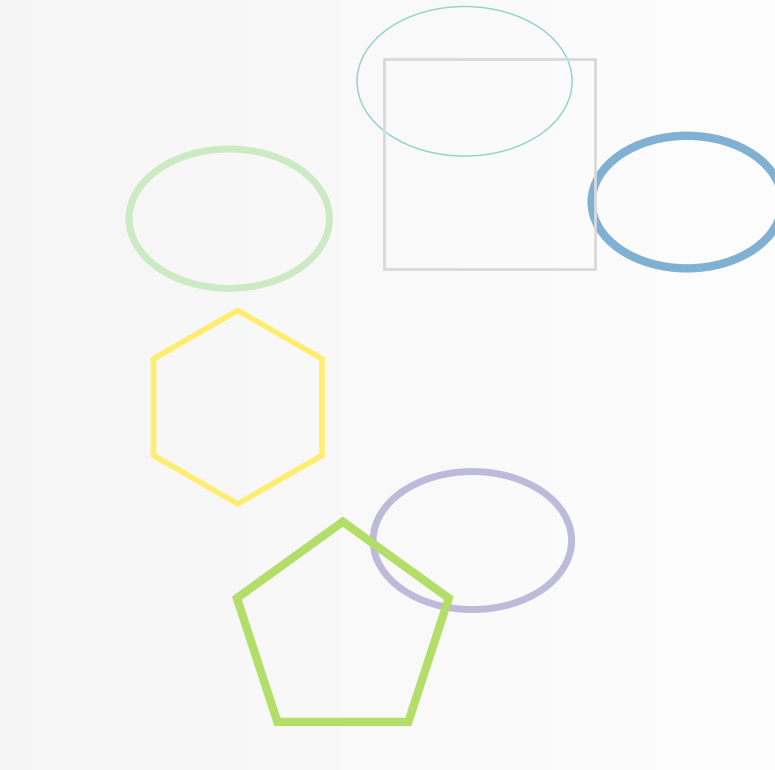[{"shape": "oval", "thickness": 0.5, "radius": 0.69, "center": [0.599, 0.894]}, {"shape": "oval", "thickness": 2.5, "radius": 0.64, "center": [0.609, 0.298]}, {"shape": "oval", "thickness": 3, "radius": 0.61, "center": [0.886, 0.738]}, {"shape": "pentagon", "thickness": 3, "radius": 0.72, "center": [0.442, 0.179]}, {"shape": "square", "thickness": 1, "radius": 0.68, "center": [0.632, 0.787]}, {"shape": "oval", "thickness": 2.5, "radius": 0.65, "center": [0.296, 0.716]}, {"shape": "hexagon", "thickness": 2, "radius": 0.63, "center": [0.307, 0.471]}]